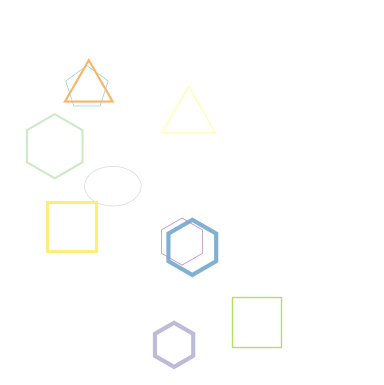[{"shape": "pentagon", "thickness": 0.5, "radius": 0.29, "center": [0.226, 0.772]}, {"shape": "triangle", "thickness": 1, "radius": 0.4, "center": [0.49, 0.695]}, {"shape": "hexagon", "thickness": 3, "radius": 0.29, "center": [0.452, 0.104]}, {"shape": "hexagon", "thickness": 3, "radius": 0.36, "center": [0.499, 0.357]}, {"shape": "triangle", "thickness": 1.5, "radius": 0.36, "center": [0.231, 0.772]}, {"shape": "square", "thickness": 1, "radius": 0.32, "center": [0.667, 0.165]}, {"shape": "oval", "thickness": 0.5, "radius": 0.37, "center": [0.293, 0.516]}, {"shape": "hexagon", "thickness": 0.5, "radius": 0.31, "center": [0.473, 0.372]}, {"shape": "hexagon", "thickness": 1.5, "radius": 0.42, "center": [0.142, 0.62]}, {"shape": "square", "thickness": 2, "radius": 0.32, "center": [0.185, 0.412]}]